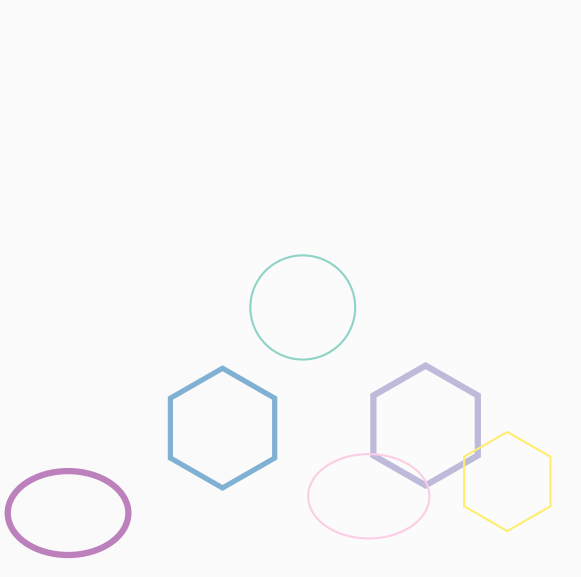[{"shape": "circle", "thickness": 1, "radius": 0.45, "center": [0.521, 0.467]}, {"shape": "hexagon", "thickness": 3, "radius": 0.52, "center": [0.732, 0.262]}, {"shape": "hexagon", "thickness": 2.5, "radius": 0.52, "center": [0.383, 0.258]}, {"shape": "oval", "thickness": 1, "radius": 0.52, "center": [0.634, 0.14]}, {"shape": "oval", "thickness": 3, "radius": 0.52, "center": [0.117, 0.111]}, {"shape": "hexagon", "thickness": 1, "radius": 0.43, "center": [0.873, 0.165]}]